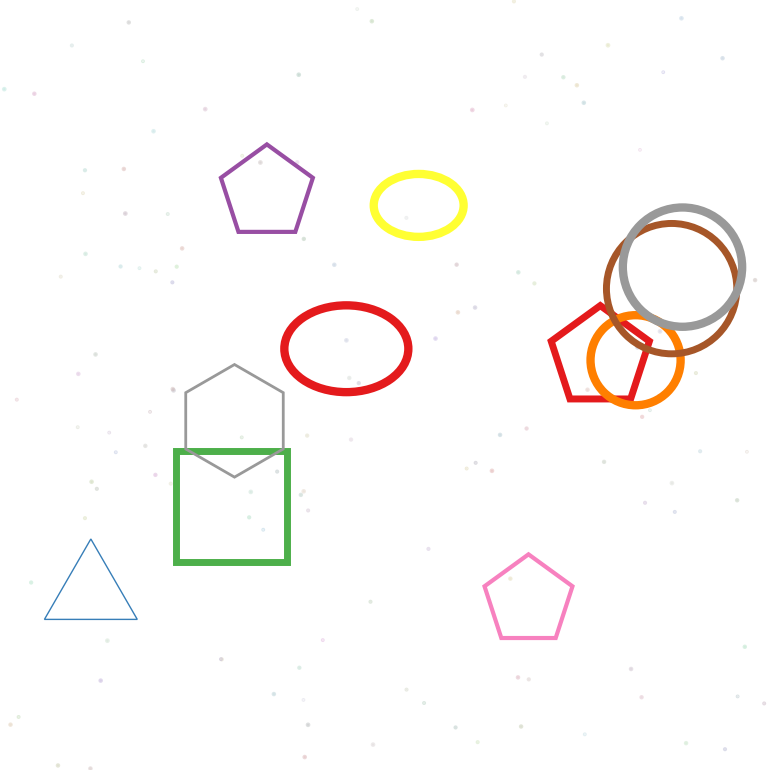[{"shape": "pentagon", "thickness": 2.5, "radius": 0.34, "center": [0.78, 0.536]}, {"shape": "oval", "thickness": 3, "radius": 0.4, "center": [0.45, 0.547]}, {"shape": "triangle", "thickness": 0.5, "radius": 0.35, "center": [0.118, 0.23]}, {"shape": "square", "thickness": 2.5, "radius": 0.36, "center": [0.301, 0.342]}, {"shape": "pentagon", "thickness": 1.5, "radius": 0.31, "center": [0.347, 0.75]}, {"shape": "circle", "thickness": 3, "radius": 0.29, "center": [0.825, 0.532]}, {"shape": "oval", "thickness": 3, "radius": 0.29, "center": [0.544, 0.733]}, {"shape": "circle", "thickness": 2.5, "radius": 0.42, "center": [0.872, 0.625]}, {"shape": "pentagon", "thickness": 1.5, "radius": 0.3, "center": [0.686, 0.22]}, {"shape": "circle", "thickness": 3, "radius": 0.39, "center": [0.886, 0.653]}, {"shape": "hexagon", "thickness": 1, "radius": 0.37, "center": [0.305, 0.453]}]